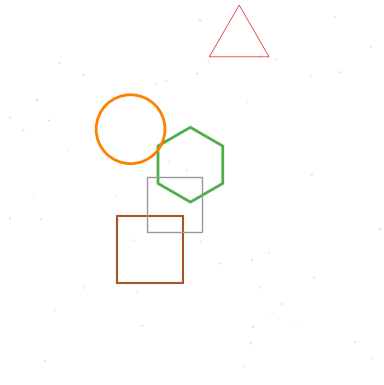[{"shape": "triangle", "thickness": 0.5, "radius": 0.45, "center": [0.621, 0.897]}, {"shape": "hexagon", "thickness": 2, "radius": 0.49, "center": [0.494, 0.572]}, {"shape": "circle", "thickness": 2, "radius": 0.45, "center": [0.339, 0.664]}, {"shape": "square", "thickness": 1.5, "radius": 0.43, "center": [0.39, 0.352]}, {"shape": "square", "thickness": 1, "radius": 0.36, "center": [0.453, 0.469]}]